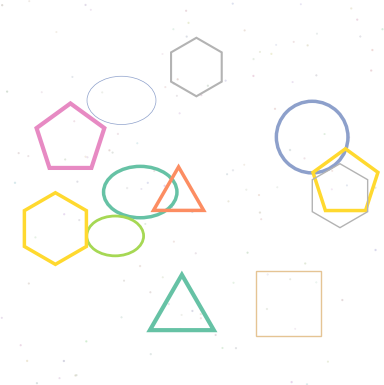[{"shape": "triangle", "thickness": 3, "radius": 0.48, "center": [0.472, 0.19]}, {"shape": "oval", "thickness": 2.5, "radius": 0.48, "center": [0.364, 0.501]}, {"shape": "triangle", "thickness": 2.5, "radius": 0.38, "center": [0.464, 0.491]}, {"shape": "oval", "thickness": 0.5, "radius": 0.45, "center": [0.316, 0.739]}, {"shape": "circle", "thickness": 2.5, "radius": 0.46, "center": [0.811, 0.644]}, {"shape": "pentagon", "thickness": 3, "radius": 0.46, "center": [0.183, 0.639]}, {"shape": "oval", "thickness": 2, "radius": 0.37, "center": [0.299, 0.387]}, {"shape": "hexagon", "thickness": 2.5, "radius": 0.47, "center": [0.144, 0.406]}, {"shape": "pentagon", "thickness": 2.5, "radius": 0.44, "center": [0.897, 0.525]}, {"shape": "square", "thickness": 1, "radius": 0.42, "center": [0.749, 0.212]}, {"shape": "hexagon", "thickness": 1.5, "radius": 0.38, "center": [0.51, 0.826]}, {"shape": "hexagon", "thickness": 1, "radius": 0.42, "center": [0.883, 0.492]}]